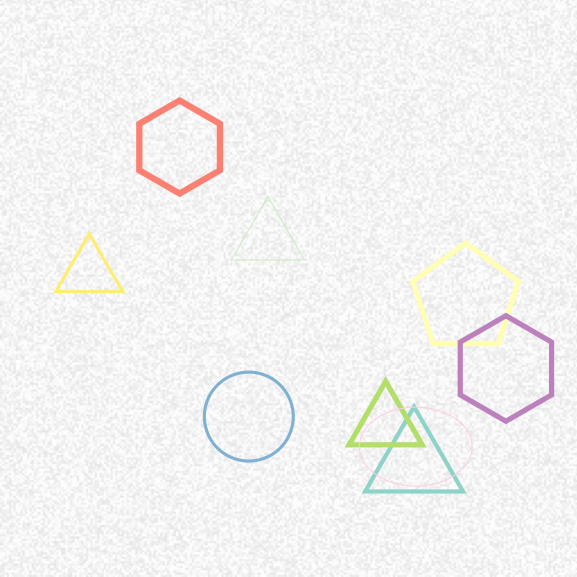[{"shape": "triangle", "thickness": 2, "radius": 0.49, "center": [0.717, 0.197]}, {"shape": "pentagon", "thickness": 2.5, "radius": 0.48, "center": [0.806, 0.482]}, {"shape": "hexagon", "thickness": 3, "radius": 0.4, "center": [0.311, 0.745]}, {"shape": "circle", "thickness": 1.5, "radius": 0.38, "center": [0.431, 0.278]}, {"shape": "triangle", "thickness": 2.5, "radius": 0.37, "center": [0.668, 0.266]}, {"shape": "oval", "thickness": 0.5, "radius": 0.49, "center": [0.72, 0.226]}, {"shape": "hexagon", "thickness": 2.5, "radius": 0.46, "center": [0.876, 0.361]}, {"shape": "triangle", "thickness": 0.5, "radius": 0.37, "center": [0.464, 0.586]}, {"shape": "triangle", "thickness": 1.5, "radius": 0.33, "center": [0.154, 0.528]}]